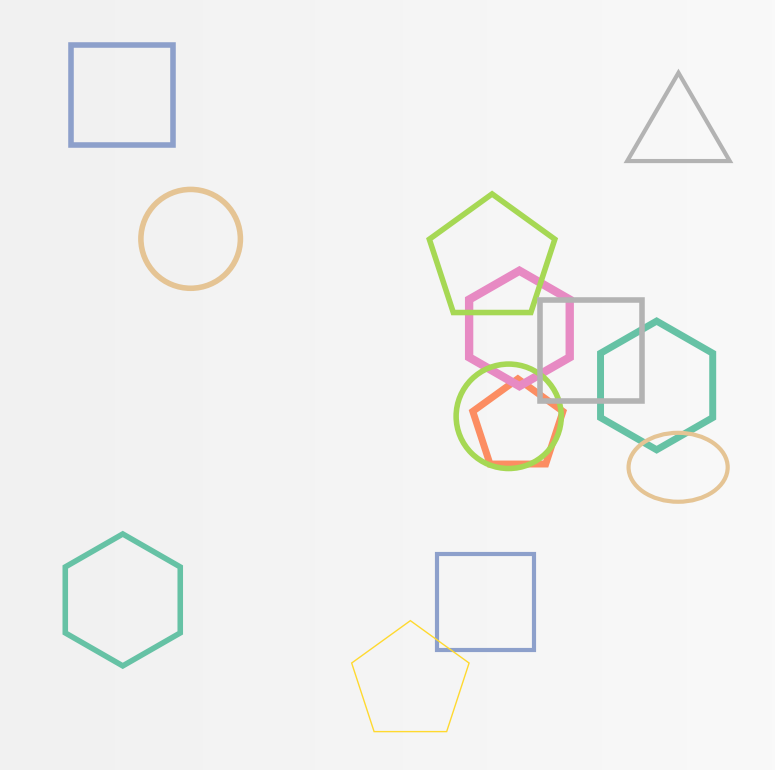[{"shape": "hexagon", "thickness": 2, "radius": 0.43, "center": [0.158, 0.221]}, {"shape": "hexagon", "thickness": 2.5, "radius": 0.42, "center": [0.847, 0.499]}, {"shape": "pentagon", "thickness": 2.5, "radius": 0.31, "center": [0.668, 0.447]}, {"shape": "square", "thickness": 1.5, "radius": 0.31, "center": [0.626, 0.219]}, {"shape": "square", "thickness": 2, "radius": 0.33, "center": [0.157, 0.877]}, {"shape": "hexagon", "thickness": 3, "radius": 0.37, "center": [0.67, 0.573]}, {"shape": "circle", "thickness": 2, "radius": 0.34, "center": [0.656, 0.459]}, {"shape": "pentagon", "thickness": 2, "radius": 0.43, "center": [0.635, 0.663]}, {"shape": "pentagon", "thickness": 0.5, "radius": 0.4, "center": [0.53, 0.114]}, {"shape": "circle", "thickness": 2, "radius": 0.32, "center": [0.246, 0.69]}, {"shape": "oval", "thickness": 1.5, "radius": 0.32, "center": [0.875, 0.393]}, {"shape": "square", "thickness": 2, "radius": 0.33, "center": [0.762, 0.545]}, {"shape": "triangle", "thickness": 1.5, "radius": 0.38, "center": [0.875, 0.829]}]